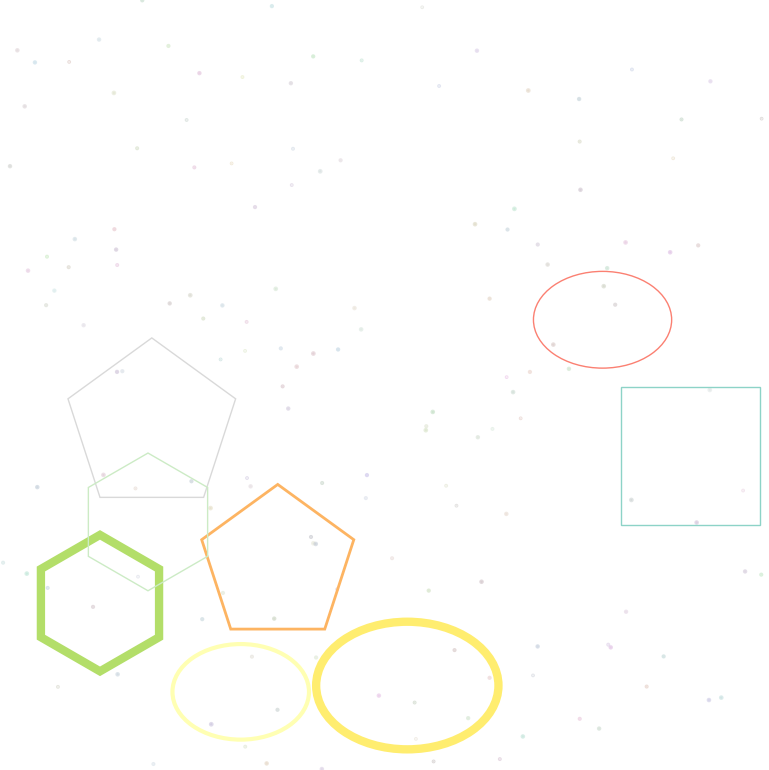[{"shape": "square", "thickness": 0.5, "radius": 0.45, "center": [0.897, 0.407]}, {"shape": "oval", "thickness": 1.5, "radius": 0.44, "center": [0.313, 0.102]}, {"shape": "oval", "thickness": 0.5, "radius": 0.45, "center": [0.783, 0.585]}, {"shape": "pentagon", "thickness": 1, "radius": 0.52, "center": [0.361, 0.267]}, {"shape": "hexagon", "thickness": 3, "radius": 0.44, "center": [0.13, 0.217]}, {"shape": "pentagon", "thickness": 0.5, "radius": 0.57, "center": [0.197, 0.447]}, {"shape": "hexagon", "thickness": 0.5, "radius": 0.45, "center": [0.192, 0.322]}, {"shape": "oval", "thickness": 3, "radius": 0.59, "center": [0.529, 0.11]}]